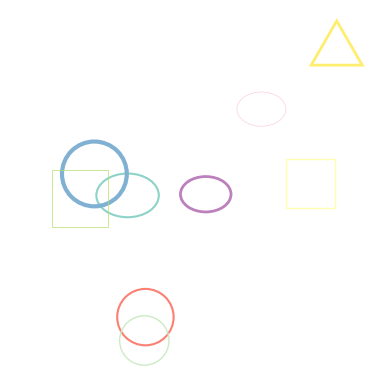[{"shape": "oval", "thickness": 1.5, "radius": 0.41, "center": [0.331, 0.493]}, {"shape": "square", "thickness": 1, "radius": 0.32, "center": [0.807, 0.524]}, {"shape": "circle", "thickness": 1.5, "radius": 0.37, "center": [0.378, 0.176]}, {"shape": "circle", "thickness": 3, "radius": 0.42, "center": [0.245, 0.548]}, {"shape": "square", "thickness": 0.5, "radius": 0.37, "center": [0.208, 0.485]}, {"shape": "oval", "thickness": 0.5, "radius": 0.32, "center": [0.679, 0.717]}, {"shape": "oval", "thickness": 2, "radius": 0.33, "center": [0.534, 0.495]}, {"shape": "circle", "thickness": 1, "radius": 0.32, "center": [0.375, 0.116]}, {"shape": "triangle", "thickness": 2, "radius": 0.38, "center": [0.875, 0.869]}]